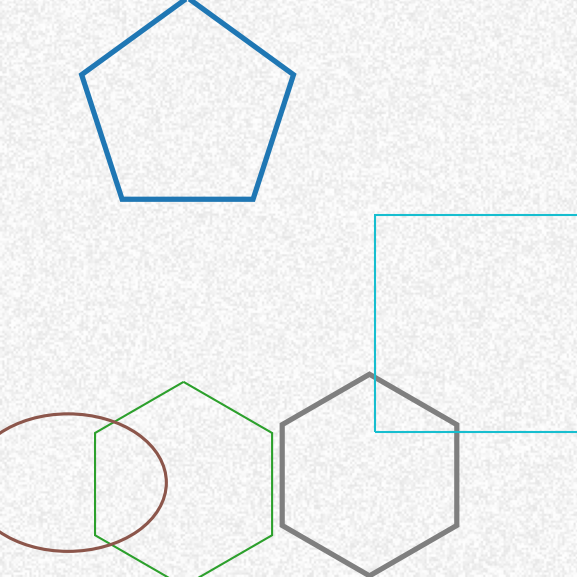[{"shape": "pentagon", "thickness": 2.5, "radius": 0.96, "center": [0.325, 0.81]}, {"shape": "hexagon", "thickness": 1, "radius": 0.89, "center": [0.318, 0.161]}, {"shape": "oval", "thickness": 1.5, "radius": 0.85, "center": [0.118, 0.163]}, {"shape": "hexagon", "thickness": 2.5, "radius": 0.87, "center": [0.64, 0.177]}, {"shape": "square", "thickness": 1, "radius": 0.94, "center": [0.838, 0.438]}]